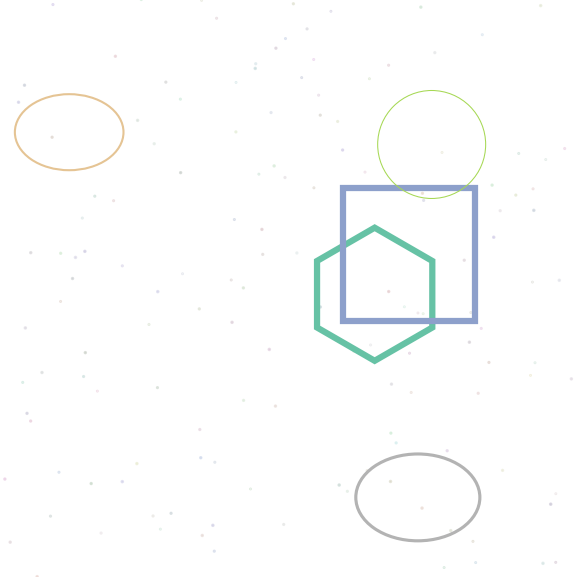[{"shape": "hexagon", "thickness": 3, "radius": 0.58, "center": [0.649, 0.49]}, {"shape": "square", "thickness": 3, "radius": 0.57, "center": [0.708, 0.559]}, {"shape": "circle", "thickness": 0.5, "radius": 0.47, "center": [0.747, 0.749]}, {"shape": "oval", "thickness": 1, "radius": 0.47, "center": [0.12, 0.77]}, {"shape": "oval", "thickness": 1.5, "radius": 0.54, "center": [0.724, 0.138]}]